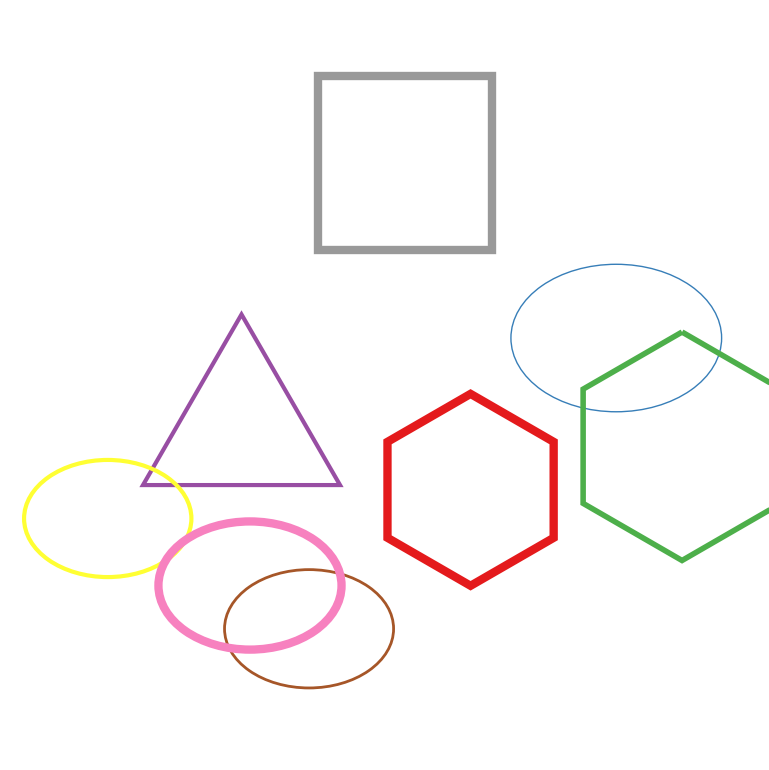[{"shape": "hexagon", "thickness": 3, "radius": 0.62, "center": [0.611, 0.364]}, {"shape": "oval", "thickness": 0.5, "radius": 0.68, "center": [0.8, 0.561]}, {"shape": "hexagon", "thickness": 2, "radius": 0.74, "center": [0.886, 0.42]}, {"shape": "triangle", "thickness": 1.5, "radius": 0.74, "center": [0.314, 0.444]}, {"shape": "oval", "thickness": 1.5, "radius": 0.54, "center": [0.14, 0.327]}, {"shape": "oval", "thickness": 1, "radius": 0.55, "center": [0.401, 0.183]}, {"shape": "oval", "thickness": 3, "radius": 0.59, "center": [0.325, 0.24]}, {"shape": "square", "thickness": 3, "radius": 0.56, "center": [0.526, 0.789]}]